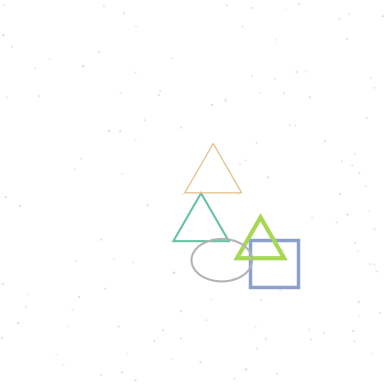[{"shape": "triangle", "thickness": 1.5, "radius": 0.42, "center": [0.522, 0.415]}, {"shape": "square", "thickness": 2.5, "radius": 0.31, "center": [0.712, 0.315]}, {"shape": "triangle", "thickness": 3, "radius": 0.35, "center": [0.677, 0.365]}, {"shape": "triangle", "thickness": 1, "radius": 0.43, "center": [0.554, 0.542]}, {"shape": "oval", "thickness": 1.5, "radius": 0.39, "center": [0.576, 0.324]}]